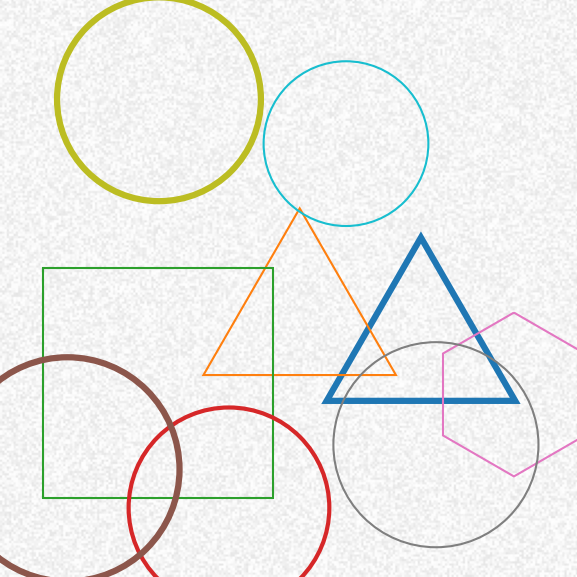[{"shape": "triangle", "thickness": 3, "radius": 0.94, "center": [0.729, 0.399]}, {"shape": "triangle", "thickness": 1, "radius": 0.96, "center": [0.519, 0.446]}, {"shape": "square", "thickness": 1, "radius": 1.0, "center": [0.273, 0.335]}, {"shape": "circle", "thickness": 2, "radius": 0.87, "center": [0.396, 0.12]}, {"shape": "circle", "thickness": 3, "radius": 0.97, "center": [0.117, 0.186]}, {"shape": "hexagon", "thickness": 1, "radius": 0.71, "center": [0.89, 0.316]}, {"shape": "circle", "thickness": 1, "radius": 0.89, "center": [0.755, 0.229]}, {"shape": "circle", "thickness": 3, "radius": 0.88, "center": [0.275, 0.827]}, {"shape": "circle", "thickness": 1, "radius": 0.71, "center": [0.599, 0.75]}]